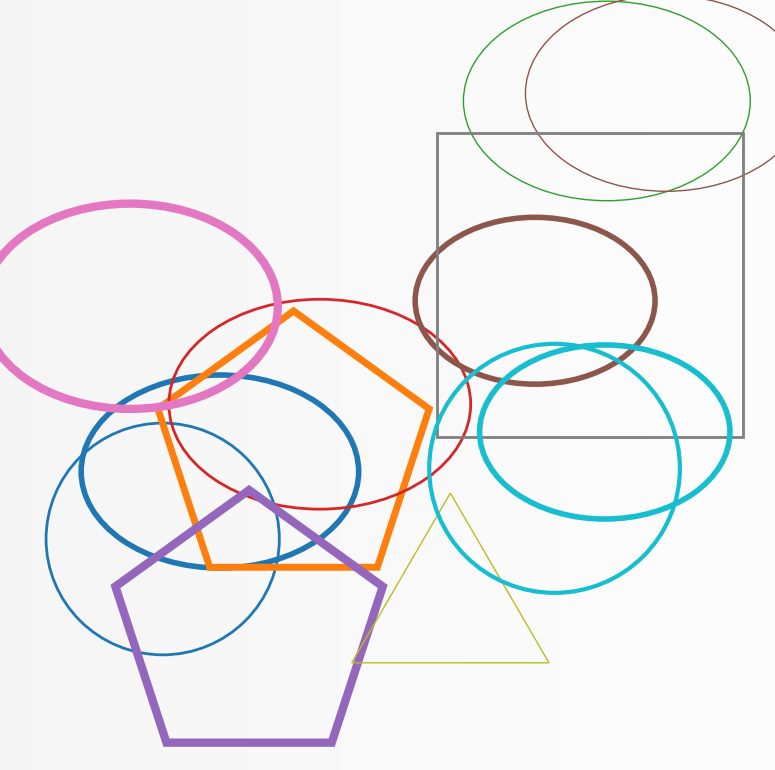[{"shape": "oval", "thickness": 2, "radius": 0.9, "center": [0.284, 0.388]}, {"shape": "circle", "thickness": 1, "radius": 0.75, "center": [0.21, 0.3]}, {"shape": "pentagon", "thickness": 2.5, "radius": 0.92, "center": [0.379, 0.412]}, {"shape": "oval", "thickness": 0.5, "radius": 0.93, "center": [0.783, 0.869]}, {"shape": "oval", "thickness": 1, "radius": 0.97, "center": [0.413, 0.475]}, {"shape": "pentagon", "thickness": 3, "radius": 0.91, "center": [0.321, 0.182]}, {"shape": "oval", "thickness": 0.5, "radius": 0.91, "center": [0.86, 0.879]}, {"shape": "oval", "thickness": 2, "radius": 0.77, "center": [0.69, 0.609]}, {"shape": "oval", "thickness": 3, "radius": 0.95, "center": [0.168, 0.602]}, {"shape": "square", "thickness": 1, "radius": 0.99, "center": [0.761, 0.63]}, {"shape": "triangle", "thickness": 0.5, "radius": 0.73, "center": [0.581, 0.213]}, {"shape": "circle", "thickness": 1.5, "radius": 0.81, "center": [0.716, 0.392]}, {"shape": "oval", "thickness": 2, "radius": 0.81, "center": [0.78, 0.439]}]